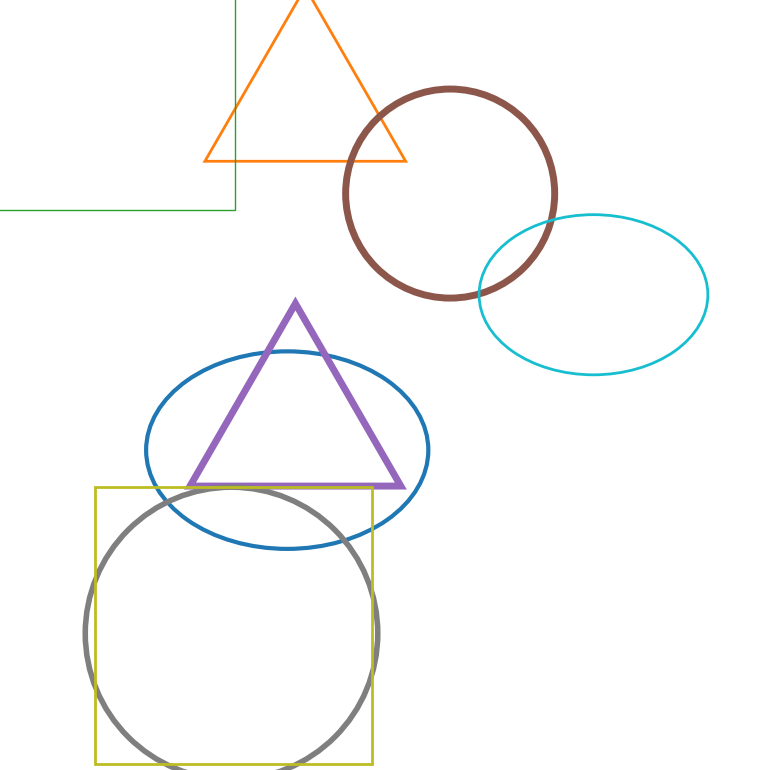[{"shape": "oval", "thickness": 1.5, "radius": 0.92, "center": [0.373, 0.415]}, {"shape": "triangle", "thickness": 1, "radius": 0.75, "center": [0.396, 0.866]}, {"shape": "square", "thickness": 0.5, "radius": 0.83, "center": [0.138, 0.894]}, {"shape": "triangle", "thickness": 2.5, "radius": 0.79, "center": [0.384, 0.448]}, {"shape": "circle", "thickness": 2.5, "radius": 0.68, "center": [0.585, 0.749]}, {"shape": "circle", "thickness": 2, "radius": 0.95, "center": [0.301, 0.177]}, {"shape": "square", "thickness": 1, "radius": 0.9, "center": [0.303, 0.187]}, {"shape": "oval", "thickness": 1, "radius": 0.74, "center": [0.771, 0.617]}]